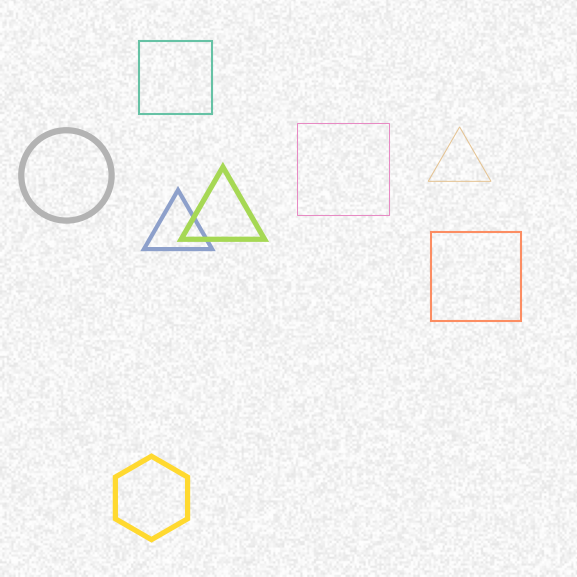[{"shape": "square", "thickness": 1, "radius": 0.32, "center": [0.303, 0.865]}, {"shape": "square", "thickness": 1, "radius": 0.39, "center": [0.824, 0.52]}, {"shape": "triangle", "thickness": 2, "radius": 0.34, "center": [0.308, 0.602]}, {"shape": "square", "thickness": 0.5, "radius": 0.4, "center": [0.594, 0.706]}, {"shape": "triangle", "thickness": 2.5, "radius": 0.42, "center": [0.386, 0.627]}, {"shape": "hexagon", "thickness": 2.5, "radius": 0.36, "center": [0.262, 0.137]}, {"shape": "triangle", "thickness": 0.5, "radius": 0.31, "center": [0.796, 0.717]}, {"shape": "circle", "thickness": 3, "radius": 0.39, "center": [0.115, 0.695]}]